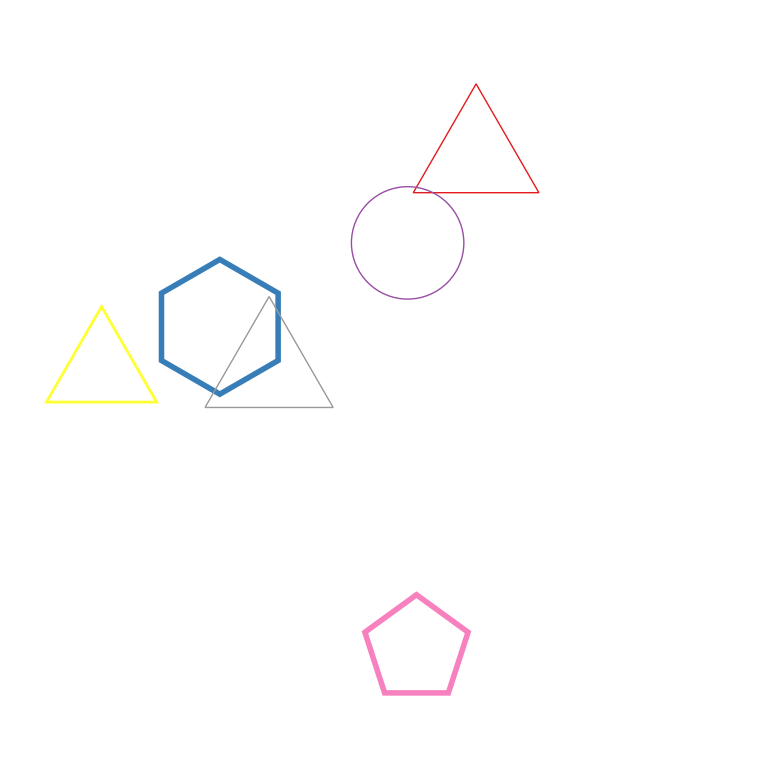[{"shape": "triangle", "thickness": 0.5, "radius": 0.47, "center": [0.618, 0.797]}, {"shape": "hexagon", "thickness": 2, "radius": 0.44, "center": [0.285, 0.576]}, {"shape": "circle", "thickness": 0.5, "radius": 0.36, "center": [0.529, 0.685]}, {"shape": "triangle", "thickness": 1, "radius": 0.41, "center": [0.132, 0.519]}, {"shape": "pentagon", "thickness": 2, "radius": 0.35, "center": [0.541, 0.157]}, {"shape": "triangle", "thickness": 0.5, "radius": 0.48, "center": [0.349, 0.519]}]